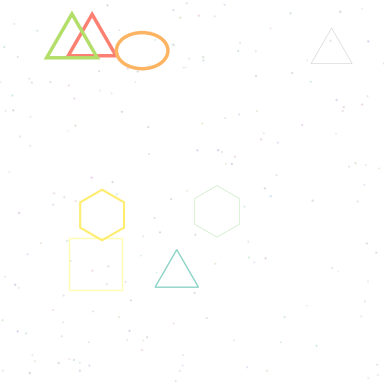[{"shape": "triangle", "thickness": 1, "radius": 0.33, "center": [0.459, 0.287]}, {"shape": "square", "thickness": 1, "radius": 0.34, "center": [0.249, 0.314]}, {"shape": "triangle", "thickness": 2.5, "radius": 0.36, "center": [0.239, 0.891]}, {"shape": "oval", "thickness": 2.5, "radius": 0.33, "center": [0.369, 0.868]}, {"shape": "triangle", "thickness": 2.5, "radius": 0.38, "center": [0.187, 0.888]}, {"shape": "triangle", "thickness": 0.5, "radius": 0.31, "center": [0.861, 0.866]}, {"shape": "hexagon", "thickness": 0.5, "radius": 0.33, "center": [0.564, 0.451]}, {"shape": "hexagon", "thickness": 1.5, "radius": 0.33, "center": [0.265, 0.442]}]